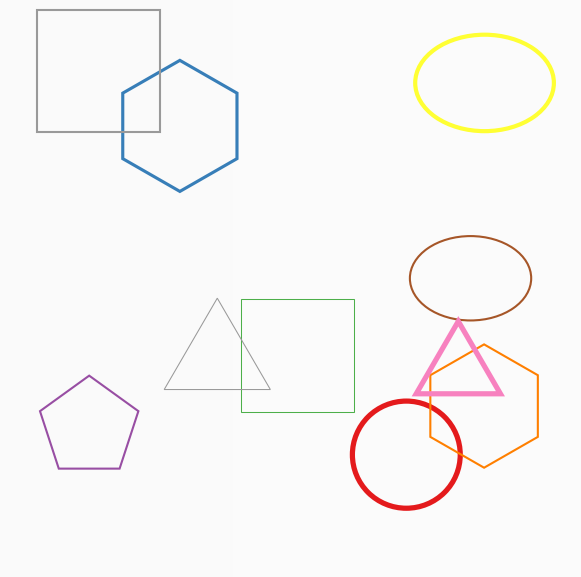[{"shape": "circle", "thickness": 2.5, "radius": 0.46, "center": [0.699, 0.212]}, {"shape": "hexagon", "thickness": 1.5, "radius": 0.57, "center": [0.309, 0.781]}, {"shape": "square", "thickness": 0.5, "radius": 0.49, "center": [0.512, 0.384]}, {"shape": "pentagon", "thickness": 1, "radius": 0.44, "center": [0.153, 0.26]}, {"shape": "hexagon", "thickness": 1, "radius": 0.53, "center": [0.833, 0.296]}, {"shape": "oval", "thickness": 2, "radius": 0.6, "center": [0.834, 0.856]}, {"shape": "oval", "thickness": 1, "radius": 0.52, "center": [0.81, 0.517]}, {"shape": "triangle", "thickness": 2.5, "radius": 0.42, "center": [0.789, 0.359]}, {"shape": "square", "thickness": 1, "radius": 0.53, "center": [0.169, 0.876]}, {"shape": "triangle", "thickness": 0.5, "radius": 0.53, "center": [0.374, 0.377]}]